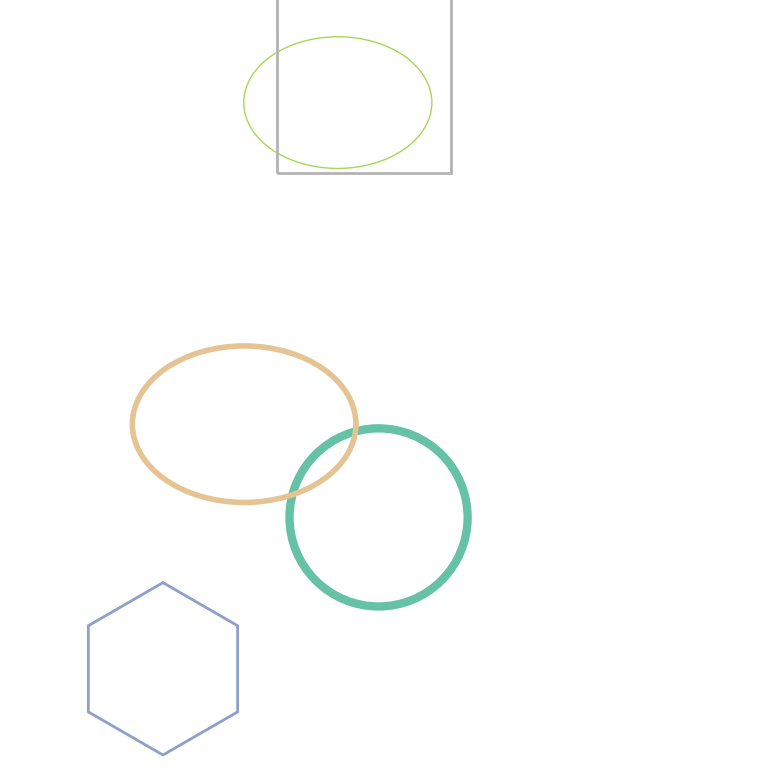[{"shape": "circle", "thickness": 3, "radius": 0.58, "center": [0.492, 0.328]}, {"shape": "hexagon", "thickness": 1, "radius": 0.56, "center": [0.212, 0.131]}, {"shape": "oval", "thickness": 0.5, "radius": 0.61, "center": [0.439, 0.867]}, {"shape": "oval", "thickness": 2, "radius": 0.73, "center": [0.317, 0.449]}, {"shape": "square", "thickness": 1, "radius": 0.57, "center": [0.473, 0.889]}]